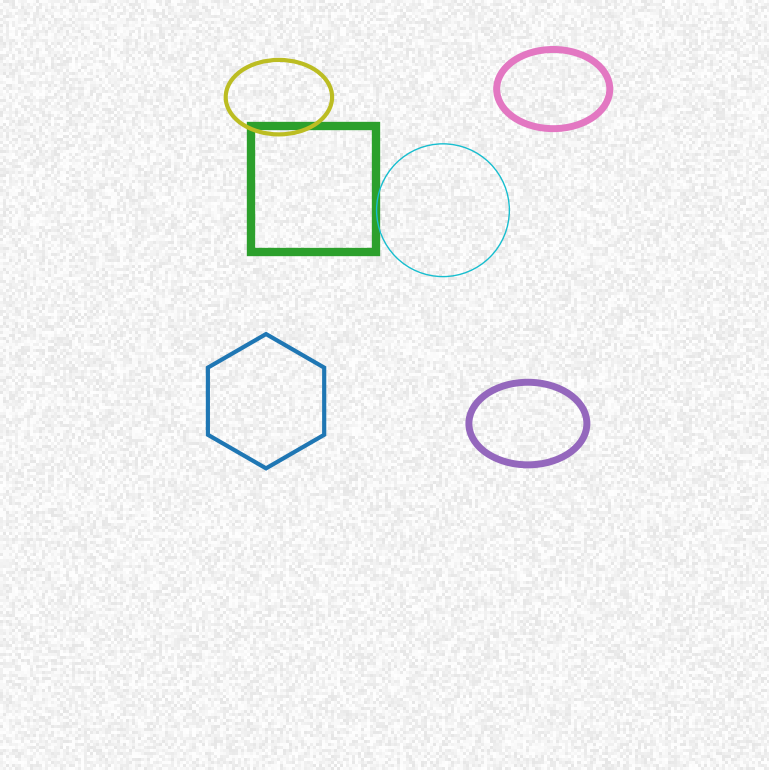[{"shape": "hexagon", "thickness": 1.5, "radius": 0.44, "center": [0.346, 0.479]}, {"shape": "square", "thickness": 3, "radius": 0.41, "center": [0.407, 0.755]}, {"shape": "oval", "thickness": 2.5, "radius": 0.38, "center": [0.686, 0.45]}, {"shape": "oval", "thickness": 2.5, "radius": 0.37, "center": [0.718, 0.884]}, {"shape": "oval", "thickness": 1.5, "radius": 0.35, "center": [0.362, 0.874]}, {"shape": "circle", "thickness": 0.5, "radius": 0.43, "center": [0.575, 0.727]}]